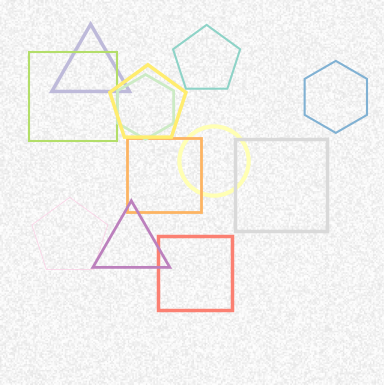[{"shape": "pentagon", "thickness": 1.5, "radius": 0.46, "center": [0.537, 0.844]}, {"shape": "circle", "thickness": 3, "radius": 0.45, "center": [0.556, 0.582]}, {"shape": "triangle", "thickness": 2.5, "radius": 0.58, "center": [0.235, 0.821]}, {"shape": "square", "thickness": 2.5, "radius": 0.48, "center": [0.507, 0.29]}, {"shape": "hexagon", "thickness": 1.5, "radius": 0.47, "center": [0.872, 0.748]}, {"shape": "square", "thickness": 2, "radius": 0.48, "center": [0.425, 0.546]}, {"shape": "square", "thickness": 1.5, "radius": 0.57, "center": [0.189, 0.749]}, {"shape": "pentagon", "thickness": 0.5, "radius": 0.52, "center": [0.181, 0.384]}, {"shape": "square", "thickness": 2.5, "radius": 0.6, "center": [0.729, 0.52]}, {"shape": "triangle", "thickness": 2, "radius": 0.58, "center": [0.341, 0.363]}, {"shape": "hexagon", "thickness": 2, "radius": 0.42, "center": [0.378, 0.722]}, {"shape": "pentagon", "thickness": 2.5, "radius": 0.52, "center": [0.384, 0.728]}]